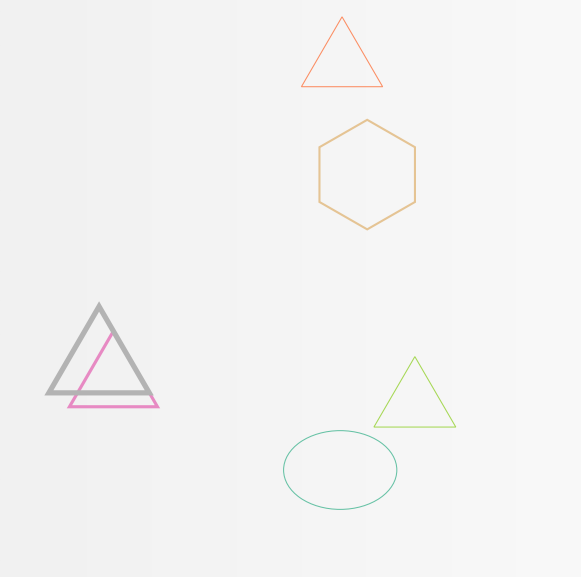[{"shape": "oval", "thickness": 0.5, "radius": 0.49, "center": [0.585, 0.185]}, {"shape": "triangle", "thickness": 0.5, "radius": 0.4, "center": [0.588, 0.889]}, {"shape": "triangle", "thickness": 1.5, "radius": 0.44, "center": [0.195, 0.338]}, {"shape": "triangle", "thickness": 0.5, "radius": 0.41, "center": [0.714, 0.3]}, {"shape": "hexagon", "thickness": 1, "radius": 0.47, "center": [0.632, 0.697]}, {"shape": "triangle", "thickness": 2.5, "radius": 0.5, "center": [0.17, 0.369]}]